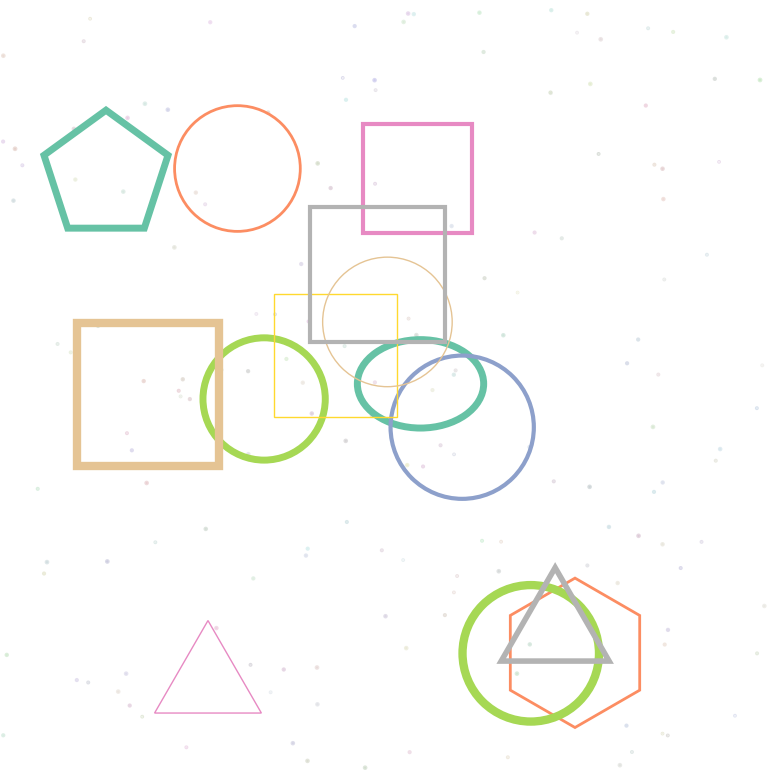[{"shape": "pentagon", "thickness": 2.5, "radius": 0.42, "center": [0.138, 0.772]}, {"shape": "oval", "thickness": 2.5, "radius": 0.41, "center": [0.546, 0.502]}, {"shape": "hexagon", "thickness": 1, "radius": 0.49, "center": [0.747, 0.152]}, {"shape": "circle", "thickness": 1, "radius": 0.41, "center": [0.308, 0.781]}, {"shape": "circle", "thickness": 1.5, "radius": 0.47, "center": [0.6, 0.445]}, {"shape": "square", "thickness": 1.5, "radius": 0.35, "center": [0.542, 0.769]}, {"shape": "triangle", "thickness": 0.5, "radius": 0.4, "center": [0.27, 0.114]}, {"shape": "circle", "thickness": 3, "radius": 0.44, "center": [0.689, 0.152]}, {"shape": "circle", "thickness": 2.5, "radius": 0.4, "center": [0.343, 0.482]}, {"shape": "square", "thickness": 0.5, "radius": 0.4, "center": [0.435, 0.539]}, {"shape": "square", "thickness": 3, "radius": 0.46, "center": [0.192, 0.488]}, {"shape": "circle", "thickness": 0.5, "radius": 0.42, "center": [0.503, 0.582]}, {"shape": "triangle", "thickness": 2, "radius": 0.4, "center": [0.721, 0.182]}, {"shape": "square", "thickness": 1.5, "radius": 0.44, "center": [0.49, 0.644]}]